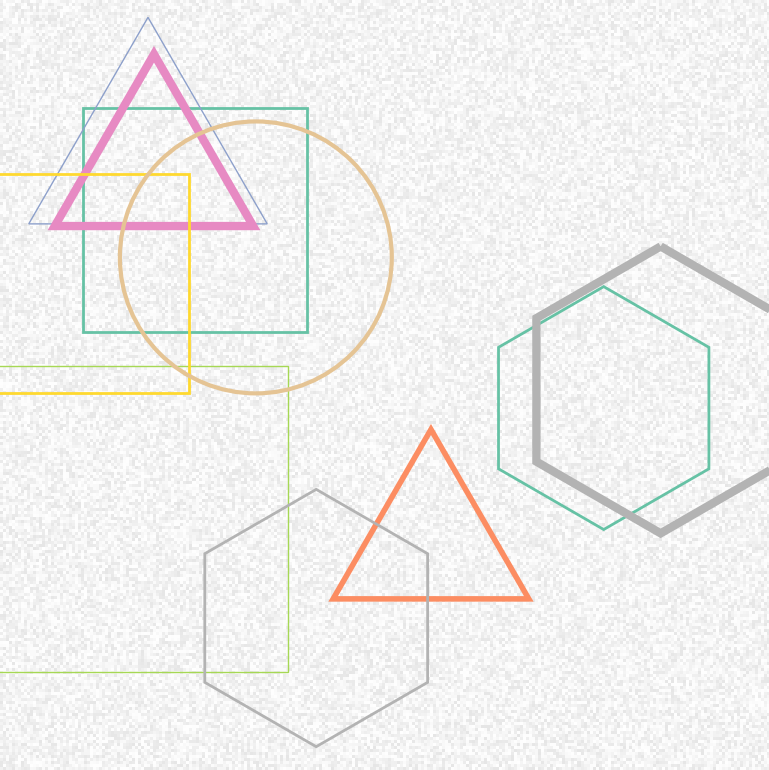[{"shape": "hexagon", "thickness": 1, "radius": 0.79, "center": [0.784, 0.47]}, {"shape": "square", "thickness": 1, "radius": 0.73, "center": [0.253, 0.714]}, {"shape": "triangle", "thickness": 2, "radius": 0.73, "center": [0.56, 0.296]}, {"shape": "triangle", "thickness": 0.5, "radius": 0.89, "center": [0.192, 0.799]}, {"shape": "triangle", "thickness": 3, "radius": 0.74, "center": [0.2, 0.781]}, {"shape": "square", "thickness": 0.5, "radius": 0.99, "center": [0.175, 0.326]}, {"shape": "square", "thickness": 1, "radius": 0.71, "center": [0.103, 0.632]}, {"shape": "circle", "thickness": 1.5, "radius": 0.88, "center": [0.332, 0.666]}, {"shape": "hexagon", "thickness": 1, "radius": 0.84, "center": [0.411, 0.197]}, {"shape": "hexagon", "thickness": 3, "radius": 0.93, "center": [0.858, 0.494]}]